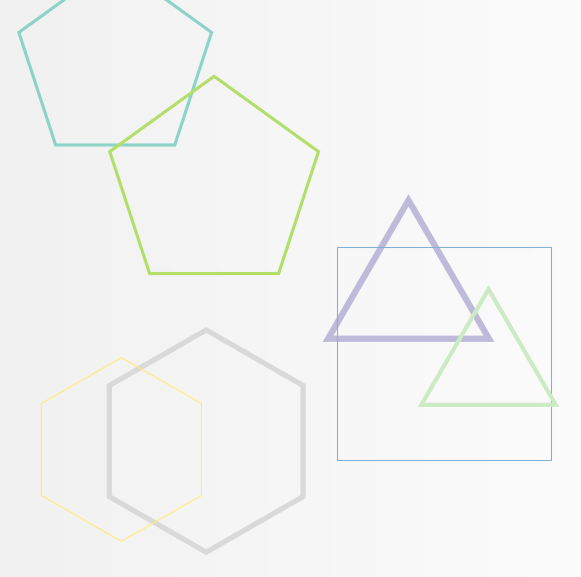[{"shape": "pentagon", "thickness": 1.5, "radius": 0.87, "center": [0.198, 0.889]}, {"shape": "triangle", "thickness": 3, "radius": 0.8, "center": [0.703, 0.492]}, {"shape": "square", "thickness": 0.5, "radius": 0.92, "center": [0.764, 0.387]}, {"shape": "pentagon", "thickness": 1.5, "radius": 0.94, "center": [0.368, 0.678]}, {"shape": "hexagon", "thickness": 2.5, "radius": 0.96, "center": [0.355, 0.235]}, {"shape": "triangle", "thickness": 2, "radius": 0.67, "center": [0.841, 0.365]}, {"shape": "hexagon", "thickness": 0.5, "radius": 0.8, "center": [0.209, 0.221]}]